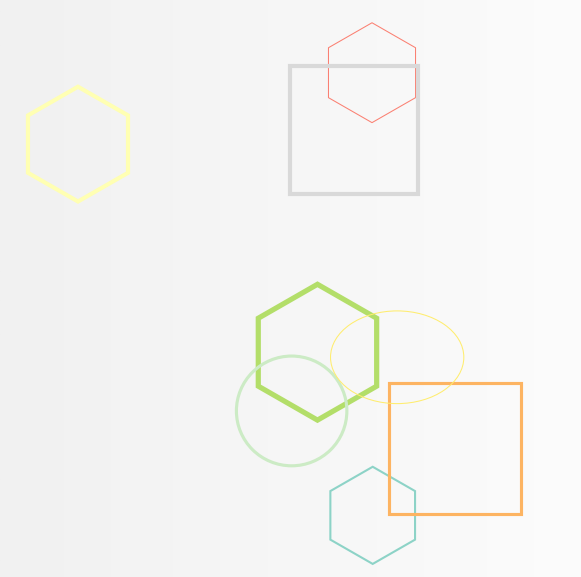[{"shape": "hexagon", "thickness": 1, "radius": 0.42, "center": [0.641, 0.107]}, {"shape": "hexagon", "thickness": 2, "radius": 0.5, "center": [0.134, 0.75]}, {"shape": "hexagon", "thickness": 0.5, "radius": 0.43, "center": [0.64, 0.873]}, {"shape": "square", "thickness": 1.5, "radius": 0.57, "center": [0.783, 0.222]}, {"shape": "hexagon", "thickness": 2.5, "radius": 0.59, "center": [0.546, 0.389]}, {"shape": "square", "thickness": 2, "radius": 0.55, "center": [0.609, 0.774]}, {"shape": "circle", "thickness": 1.5, "radius": 0.48, "center": [0.502, 0.288]}, {"shape": "oval", "thickness": 0.5, "radius": 0.57, "center": [0.683, 0.381]}]